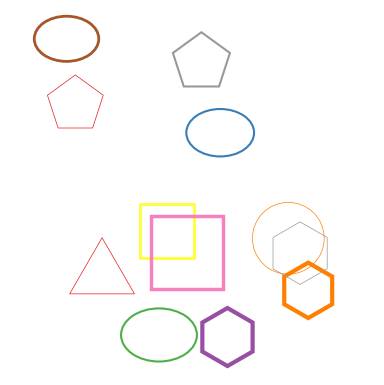[{"shape": "triangle", "thickness": 0.5, "radius": 0.49, "center": [0.265, 0.285]}, {"shape": "pentagon", "thickness": 0.5, "radius": 0.38, "center": [0.196, 0.729]}, {"shape": "oval", "thickness": 1.5, "radius": 0.44, "center": [0.572, 0.655]}, {"shape": "oval", "thickness": 1.5, "radius": 0.49, "center": [0.413, 0.13]}, {"shape": "hexagon", "thickness": 3, "radius": 0.38, "center": [0.591, 0.125]}, {"shape": "circle", "thickness": 0.5, "radius": 0.47, "center": [0.749, 0.381]}, {"shape": "hexagon", "thickness": 3, "radius": 0.36, "center": [0.801, 0.246]}, {"shape": "square", "thickness": 2, "radius": 0.35, "center": [0.434, 0.4]}, {"shape": "oval", "thickness": 2, "radius": 0.42, "center": [0.173, 0.899]}, {"shape": "square", "thickness": 2.5, "radius": 0.47, "center": [0.486, 0.344]}, {"shape": "hexagon", "thickness": 0.5, "radius": 0.41, "center": [0.78, 0.343]}, {"shape": "pentagon", "thickness": 1.5, "radius": 0.39, "center": [0.523, 0.838]}]